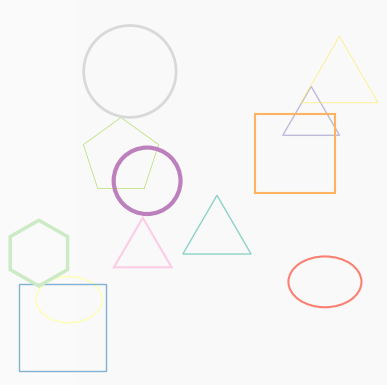[{"shape": "triangle", "thickness": 1, "radius": 0.51, "center": [0.56, 0.391]}, {"shape": "oval", "thickness": 1, "radius": 0.43, "center": [0.178, 0.222]}, {"shape": "triangle", "thickness": 1, "radius": 0.42, "center": [0.803, 0.691]}, {"shape": "oval", "thickness": 1.5, "radius": 0.47, "center": [0.839, 0.268]}, {"shape": "square", "thickness": 1, "radius": 0.56, "center": [0.162, 0.149]}, {"shape": "square", "thickness": 1.5, "radius": 0.51, "center": [0.761, 0.602]}, {"shape": "pentagon", "thickness": 0.5, "radius": 0.51, "center": [0.312, 0.593]}, {"shape": "triangle", "thickness": 1.5, "radius": 0.43, "center": [0.368, 0.349]}, {"shape": "circle", "thickness": 2, "radius": 0.6, "center": [0.335, 0.814]}, {"shape": "circle", "thickness": 3, "radius": 0.43, "center": [0.38, 0.53]}, {"shape": "hexagon", "thickness": 2.5, "radius": 0.43, "center": [0.1, 0.343]}, {"shape": "triangle", "thickness": 0.5, "radius": 0.58, "center": [0.876, 0.791]}]